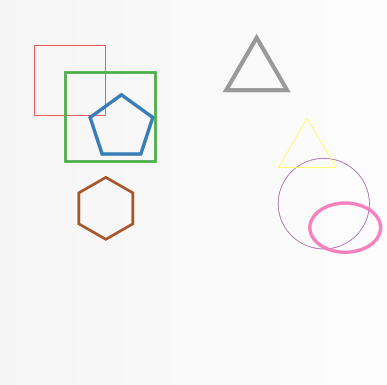[{"shape": "square", "thickness": 0.5, "radius": 0.46, "center": [0.18, 0.792]}, {"shape": "pentagon", "thickness": 2.5, "radius": 0.42, "center": [0.313, 0.669]}, {"shape": "square", "thickness": 2, "radius": 0.58, "center": [0.284, 0.697]}, {"shape": "circle", "thickness": 0.5, "radius": 0.59, "center": [0.836, 0.471]}, {"shape": "triangle", "thickness": 0.5, "radius": 0.43, "center": [0.793, 0.607]}, {"shape": "hexagon", "thickness": 2, "radius": 0.4, "center": [0.273, 0.459]}, {"shape": "oval", "thickness": 2.5, "radius": 0.46, "center": [0.891, 0.409]}, {"shape": "triangle", "thickness": 3, "radius": 0.45, "center": [0.662, 0.811]}]